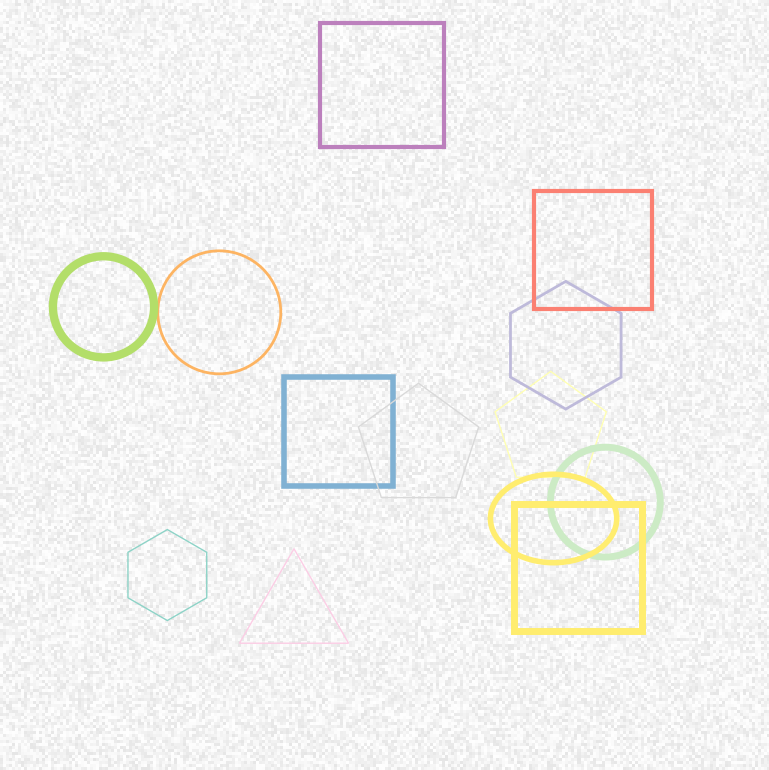[{"shape": "hexagon", "thickness": 0.5, "radius": 0.3, "center": [0.217, 0.253]}, {"shape": "pentagon", "thickness": 0.5, "radius": 0.38, "center": [0.715, 0.442]}, {"shape": "hexagon", "thickness": 1, "radius": 0.41, "center": [0.735, 0.552]}, {"shape": "square", "thickness": 1.5, "radius": 0.38, "center": [0.77, 0.675]}, {"shape": "square", "thickness": 2, "radius": 0.35, "center": [0.439, 0.44]}, {"shape": "circle", "thickness": 1, "radius": 0.4, "center": [0.285, 0.594]}, {"shape": "circle", "thickness": 3, "radius": 0.33, "center": [0.134, 0.602]}, {"shape": "triangle", "thickness": 0.5, "radius": 0.41, "center": [0.382, 0.206]}, {"shape": "pentagon", "thickness": 0.5, "radius": 0.41, "center": [0.544, 0.42]}, {"shape": "square", "thickness": 1.5, "radius": 0.4, "center": [0.496, 0.889]}, {"shape": "circle", "thickness": 2.5, "radius": 0.36, "center": [0.786, 0.348]}, {"shape": "square", "thickness": 2.5, "radius": 0.41, "center": [0.751, 0.263]}, {"shape": "oval", "thickness": 2, "radius": 0.41, "center": [0.719, 0.327]}]